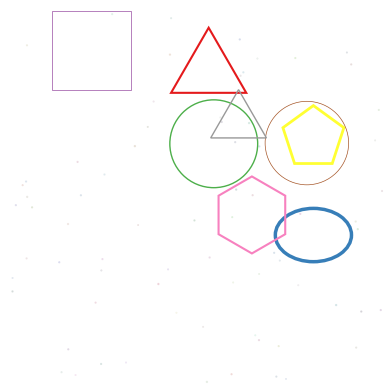[{"shape": "triangle", "thickness": 1.5, "radius": 0.56, "center": [0.542, 0.815]}, {"shape": "oval", "thickness": 2.5, "radius": 0.49, "center": [0.814, 0.39]}, {"shape": "circle", "thickness": 1, "radius": 0.57, "center": [0.555, 0.627]}, {"shape": "square", "thickness": 0.5, "radius": 0.51, "center": [0.238, 0.868]}, {"shape": "pentagon", "thickness": 2, "radius": 0.42, "center": [0.814, 0.643]}, {"shape": "circle", "thickness": 0.5, "radius": 0.54, "center": [0.797, 0.628]}, {"shape": "hexagon", "thickness": 1.5, "radius": 0.5, "center": [0.654, 0.442]}, {"shape": "triangle", "thickness": 1, "radius": 0.42, "center": [0.62, 0.684]}]